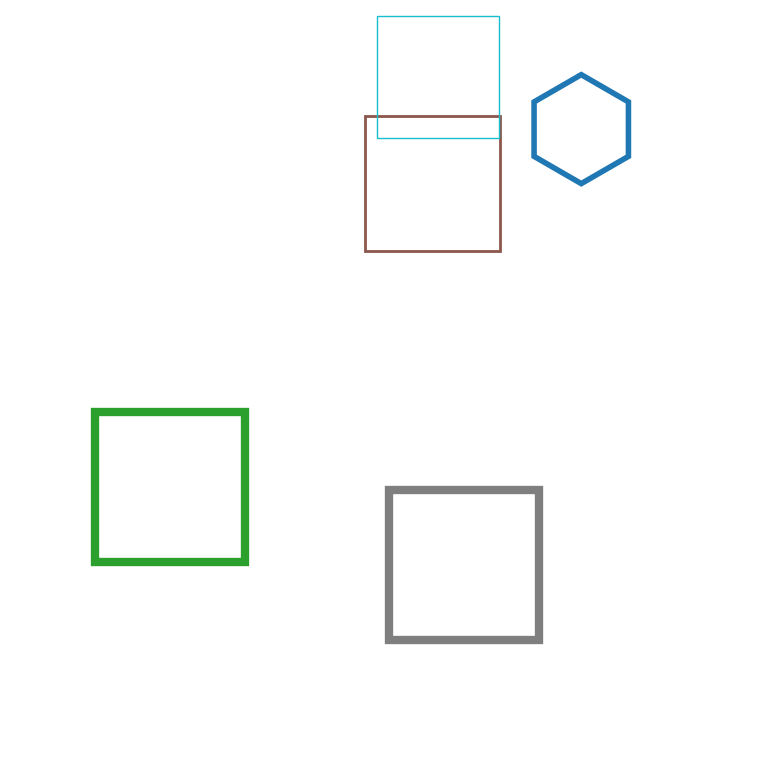[{"shape": "hexagon", "thickness": 2, "radius": 0.35, "center": [0.755, 0.832]}, {"shape": "square", "thickness": 3, "radius": 0.49, "center": [0.221, 0.368]}, {"shape": "square", "thickness": 1, "radius": 0.44, "center": [0.562, 0.761]}, {"shape": "square", "thickness": 3, "radius": 0.49, "center": [0.603, 0.266]}, {"shape": "square", "thickness": 0.5, "radius": 0.4, "center": [0.569, 0.9]}]